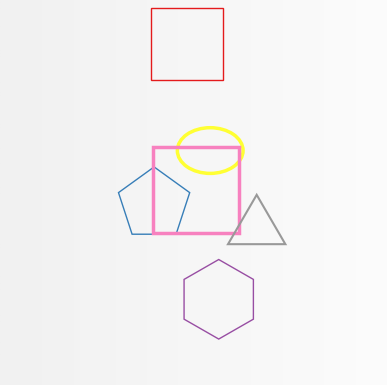[{"shape": "square", "thickness": 1, "radius": 0.47, "center": [0.483, 0.886]}, {"shape": "pentagon", "thickness": 1, "radius": 0.48, "center": [0.398, 0.47]}, {"shape": "hexagon", "thickness": 1, "radius": 0.52, "center": [0.564, 0.223]}, {"shape": "oval", "thickness": 2.5, "radius": 0.42, "center": [0.542, 0.609]}, {"shape": "square", "thickness": 2.5, "radius": 0.55, "center": [0.507, 0.506]}, {"shape": "triangle", "thickness": 1.5, "radius": 0.43, "center": [0.662, 0.408]}]